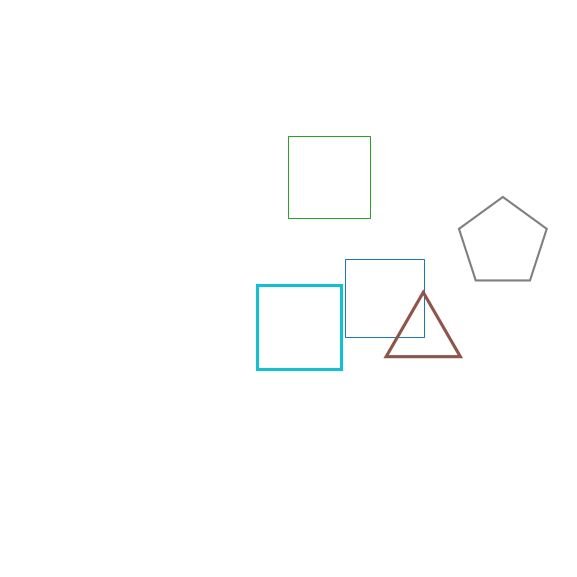[{"shape": "square", "thickness": 0.5, "radius": 0.34, "center": [0.666, 0.483]}, {"shape": "square", "thickness": 0.5, "radius": 0.36, "center": [0.57, 0.692]}, {"shape": "triangle", "thickness": 1.5, "radius": 0.37, "center": [0.733, 0.419]}, {"shape": "pentagon", "thickness": 1, "radius": 0.4, "center": [0.871, 0.578]}, {"shape": "square", "thickness": 1.5, "radius": 0.36, "center": [0.518, 0.432]}]